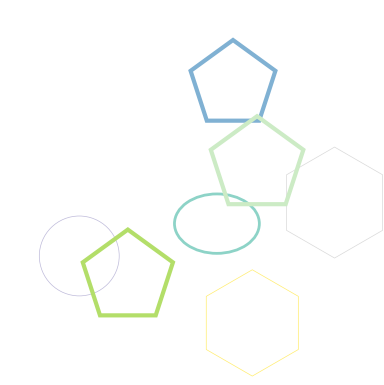[{"shape": "oval", "thickness": 2, "radius": 0.55, "center": [0.563, 0.419]}, {"shape": "circle", "thickness": 0.5, "radius": 0.52, "center": [0.206, 0.335]}, {"shape": "pentagon", "thickness": 3, "radius": 0.58, "center": [0.605, 0.78]}, {"shape": "pentagon", "thickness": 3, "radius": 0.62, "center": [0.332, 0.28]}, {"shape": "hexagon", "thickness": 0.5, "radius": 0.72, "center": [0.869, 0.474]}, {"shape": "pentagon", "thickness": 3, "radius": 0.63, "center": [0.668, 0.572]}, {"shape": "hexagon", "thickness": 0.5, "radius": 0.69, "center": [0.655, 0.161]}]